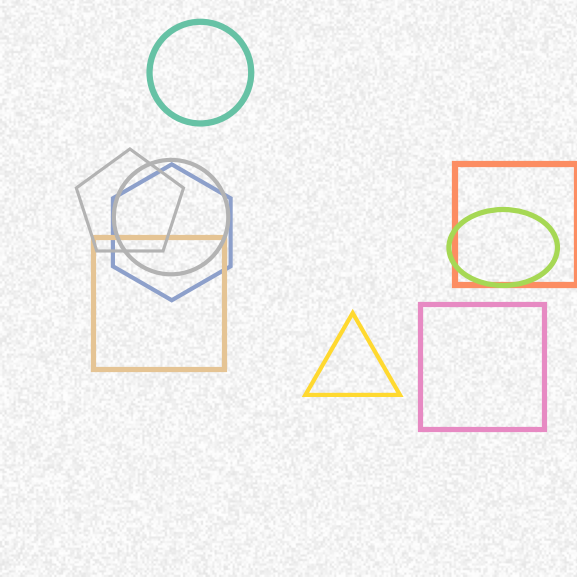[{"shape": "circle", "thickness": 3, "radius": 0.44, "center": [0.347, 0.873]}, {"shape": "square", "thickness": 3, "radius": 0.52, "center": [0.894, 0.61]}, {"shape": "hexagon", "thickness": 2, "radius": 0.59, "center": [0.297, 0.597]}, {"shape": "square", "thickness": 2.5, "radius": 0.54, "center": [0.834, 0.364]}, {"shape": "oval", "thickness": 2.5, "radius": 0.47, "center": [0.871, 0.571]}, {"shape": "triangle", "thickness": 2, "radius": 0.47, "center": [0.611, 0.363]}, {"shape": "square", "thickness": 2.5, "radius": 0.57, "center": [0.274, 0.475]}, {"shape": "circle", "thickness": 2, "radius": 0.5, "center": [0.296, 0.623]}, {"shape": "pentagon", "thickness": 1.5, "radius": 0.49, "center": [0.225, 0.644]}]